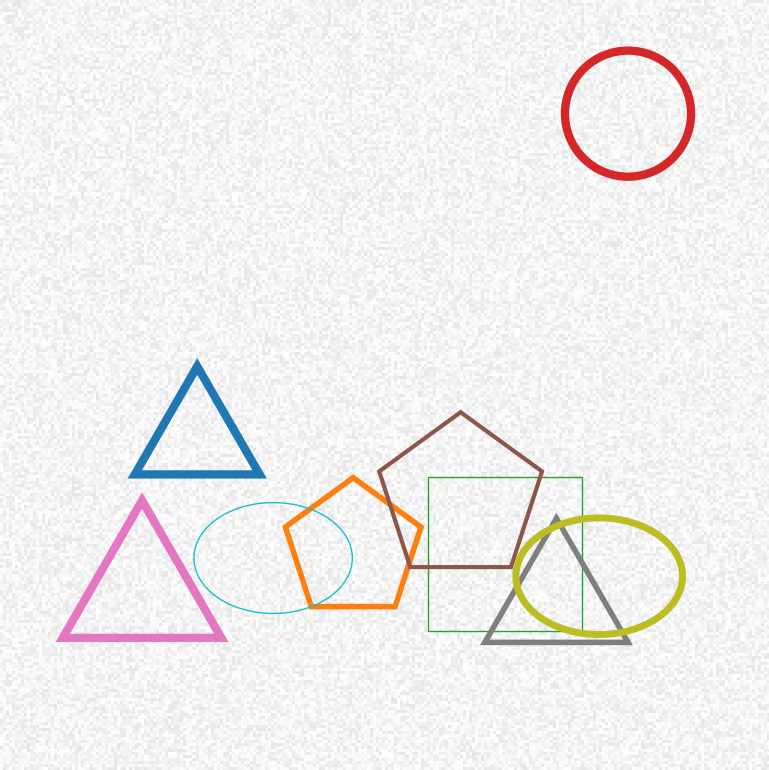[{"shape": "triangle", "thickness": 3, "radius": 0.47, "center": [0.256, 0.431]}, {"shape": "pentagon", "thickness": 2, "radius": 0.46, "center": [0.459, 0.287]}, {"shape": "square", "thickness": 0.5, "radius": 0.5, "center": [0.656, 0.28]}, {"shape": "circle", "thickness": 3, "radius": 0.41, "center": [0.816, 0.852]}, {"shape": "pentagon", "thickness": 1.5, "radius": 0.56, "center": [0.598, 0.353]}, {"shape": "triangle", "thickness": 3, "radius": 0.59, "center": [0.184, 0.231]}, {"shape": "triangle", "thickness": 2, "radius": 0.54, "center": [0.723, 0.219]}, {"shape": "oval", "thickness": 2.5, "radius": 0.54, "center": [0.778, 0.252]}, {"shape": "oval", "thickness": 0.5, "radius": 0.51, "center": [0.355, 0.275]}]